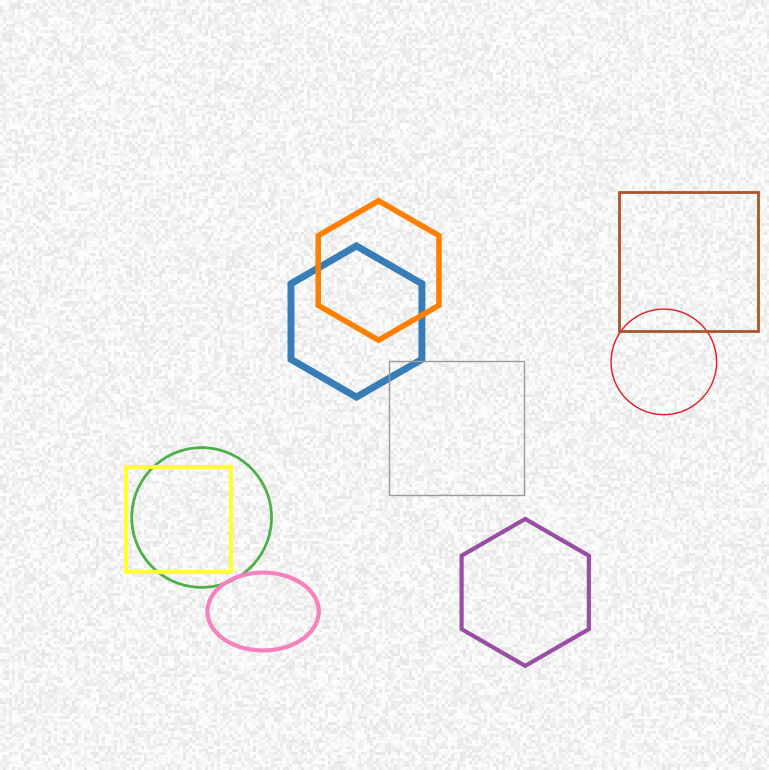[{"shape": "circle", "thickness": 0.5, "radius": 0.34, "center": [0.862, 0.53]}, {"shape": "hexagon", "thickness": 2.5, "radius": 0.49, "center": [0.463, 0.582]}, {"shape": "circle", "thickness": 1, "radius": 0.45, "center": [0.262, 0.328]}, {"shape": "hexagon", "thickness": 1.5, "radius": 0.48, "center": [0.682, 0.231]}, {"shape": "hexagon", "thickness": 2, "radius": 0.45, "center": [0.492, 0.649]}, {"shape": "square", "thickness": 1.5, "radius": 0.34, "center": [0.232, 0.325]}, {"shape": "square", "thickness": 1, "radius": 0.45, "center": [0.894, 0.661]}, {"shape": "oval", "thickness": 1.5, "radius": 0.36, "center": [0.342, 0.206]}, {"shape": "square", "thickness": 0.5, "radius": 0.44, "center": [0.593, 0.444]}]